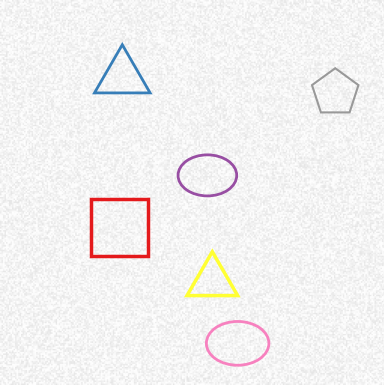[{"shape": "square", "thickness": 2.5, "radius": 0.37, "center": [0.311, 0.41]}, {"shape": "triangle", "thickness": 2, "radius": 0.42, "center": [0.318, 0.8]}, {"shape": "oval", "thickness": 2, "radius": 0.38, "center": [0.539, 0.544]}, {"shape": "triangle", "thickness": 2.5, "radius": 0.38, "center": [0.551, 0.27]}, {"shape": "oval", "thickness": 2, "radius": 0.41, "center": [0.617, 0.108]}, {"shape": "pentagon", "thickness": 1.5, "radius": 0.32, "center": [0.871, 0.759]}]